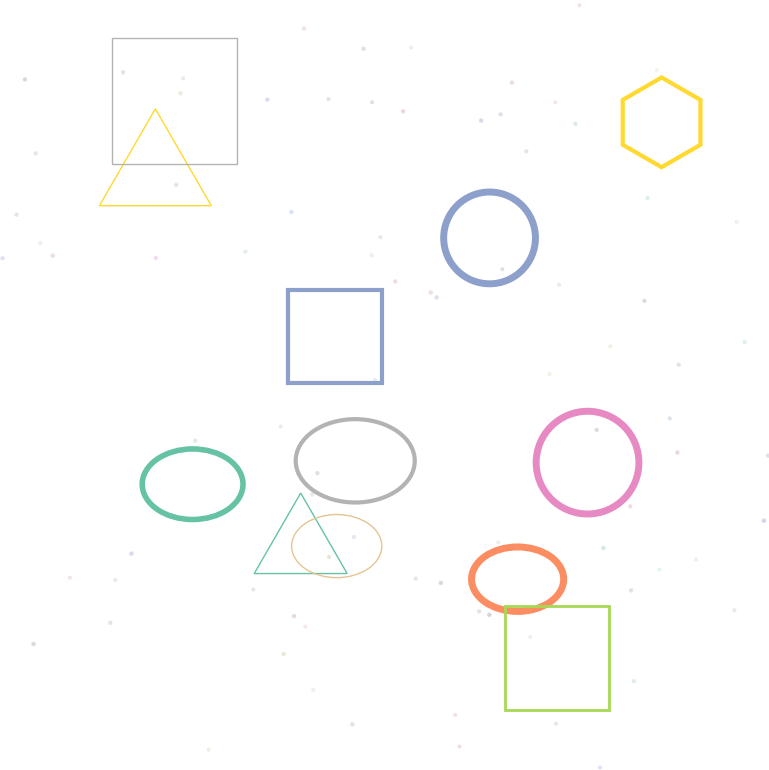[{"shape": "oval", "thickness": 2, "radius": 0.33, "center": [0.25, 0.371]}, {"shape": "triangle", "thickness": 0.5, "radius": 0.35, "center": [0.391, 0.29]}, {"shape": "oval", "thickness": 2.5, "radius": 0.3, "center": [0.672, 0.248]}, {"shape": "circle", "thickness": 2.5, "radius": 0.3, "center": [0.636, 0.691]}, {"shape": "square", "thickness": 1.5, "radius": 0.3, "center": [0.435, 0.563]}, {"shape": "circle", "thickness": 2.5, "radius": 0.33, "center": [0.763, 0.399]}, {"shape": "square", "thickness": 1, "radius": 0.34, "center": [0.723, 0.146]}, {"shape": "triangle", "thickness": 0.5, "radius": 0.42, "center": [0.202, 0.775]}, {"shape": "hexagon", "thickness": 1.5, "radius": 0.29, "center": [0.859, 0.841]}, {"shape": "oval", "thickness": 0.5, "radius": 0.29, "center": [0.437, 0.291]}, {"shape": "oval", "thickness": 1.5, "radius": 0.39, "center": [0.461, 0.402]}, {"shape": "square", "thickness": 0.5, "radius": 0.41, "center": [0.227, 0.868]}]